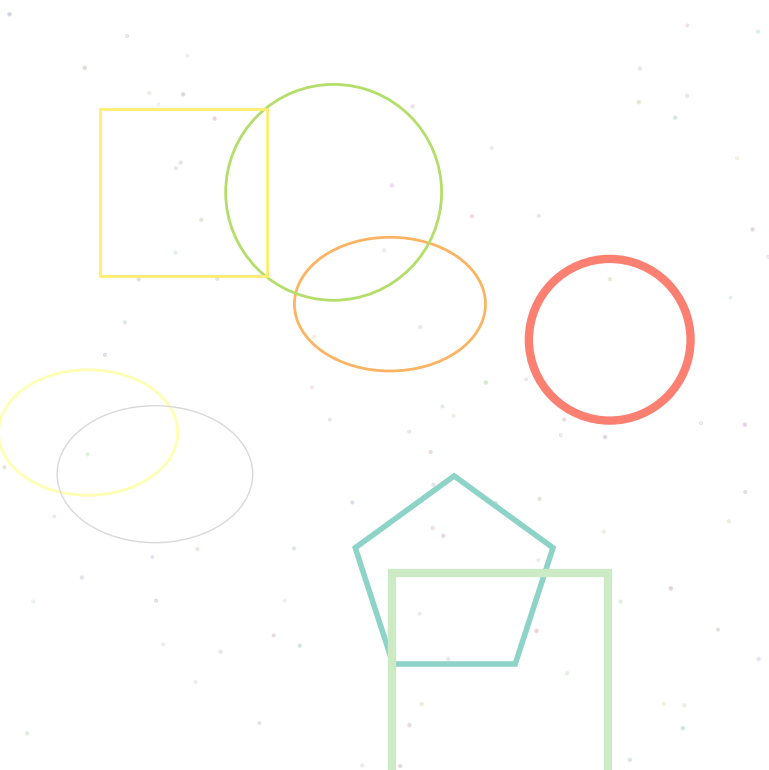[{"shape": "pentagon", "thickness": 2, "radius": 0.68, "center": [0.59, 0.247]}, {"shape": "oval", "thickness": 1, "radius": 0.58, "center": [0.114, 0.438]}, {"shape": "circle", "thickness": 3, "radius": 0.52, "center": [0.792, 0.559]}, {"shape": "oval", "thickness": 1, "radius": 0.62, "center": [0.506, 0.605]}, {"shape": "circle", "thickness": 1, "radius": 0.7, "center": [0.433, 0.75]}, {"shape": "oval", "thickness": 0.5, "radius": 0.64, "center": [0.201, 0.384]}, {"shape": "square", "thickness": 3, "radius": 0.7, "center": [0.649, 0.116]}, {"shape": "square", "thickness": 1, "radius": 0.54, "center": [0.239, 0.75]}]